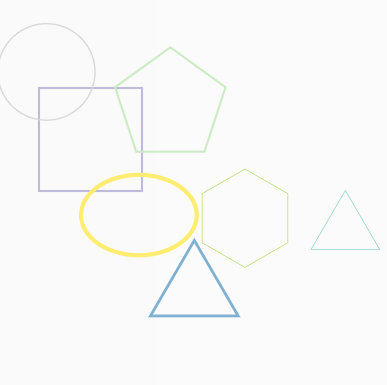[{"shape": "triangle", "thickness": 0.5, "radius": 0.51, "center": [0.891, 0.403]}, {"shape": "square", "thickness": 1.5, "radius": 0.67, "center": [0.233, 0.637]}, {"shape": "triangle", "thickness": 2, "radius": 0.65, "center": [0.501, 0.245]}, {"shape": "hexagon", "thickness": 0.5, "radius": 0.64, "center": [0.632, 0.433]}, {"shape": "circle", "thickness": 1, "radius": 0.63, "center": [0.12, 0.813]}, {"shape": "pentagon", "thickness": 1.5, "radius": 0.75, "center": [0.44, 0.727]}, {"shape": "oval", "thickness": 3, "radius": 0.75, "center": [0.358, 0.441]}]